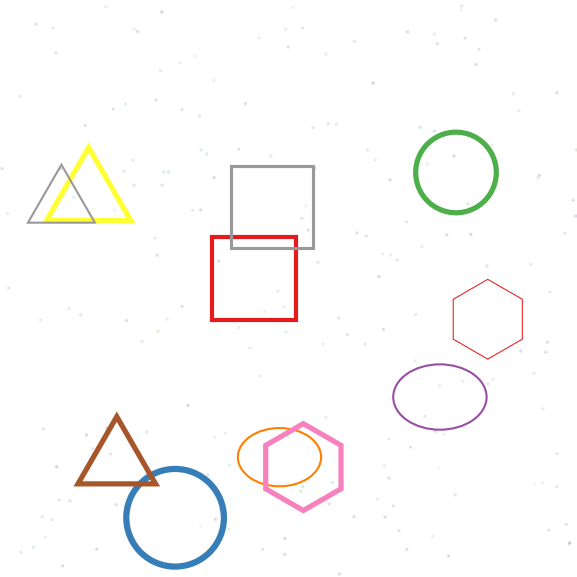[{"shape": "hexagon", "thickness": 0.5, "radius": 0.35, "center": [0.845, 0.446]}, {"shape": "square", "thickness": 2, "radius": 0.36, "center": [0.439, 0.517]}, {"shape": "circle", "thickness": 3, "radius": 0.42, "center": [0.303, 0.103]}, {"shape": "circle", "thickness": 2.5, "radius": 0.35, "center": [0.79, 0.701]}, {"shape": "oval", "thickness": 1, "radius": 0.4, "center": [0.762, 0.312]}, {"shape": "oval", "thickness": 1, "radius": 0.36, "center": [0.484, 0.208]}, {"shape": "triangle", "thickness": 2.5, "radius": 0.42, "center": [0.153, 0.659]}, {"shape": "triangle", "thickness": 2.5, "radius": 0.39, "center": [0.202, 0.2]}, {"shape": "hexagon", "thickness": 2.5, "radius": 0.38, "center": [0.525, 0.19]}, {"shape": "triangle", "thickness": 1, "radius": 0.33, "center": [0.106, 0.647]}, {"shape": "square", "thickness": 1.5, "radius": 0.36, "center": [0.471, 0.641]}]